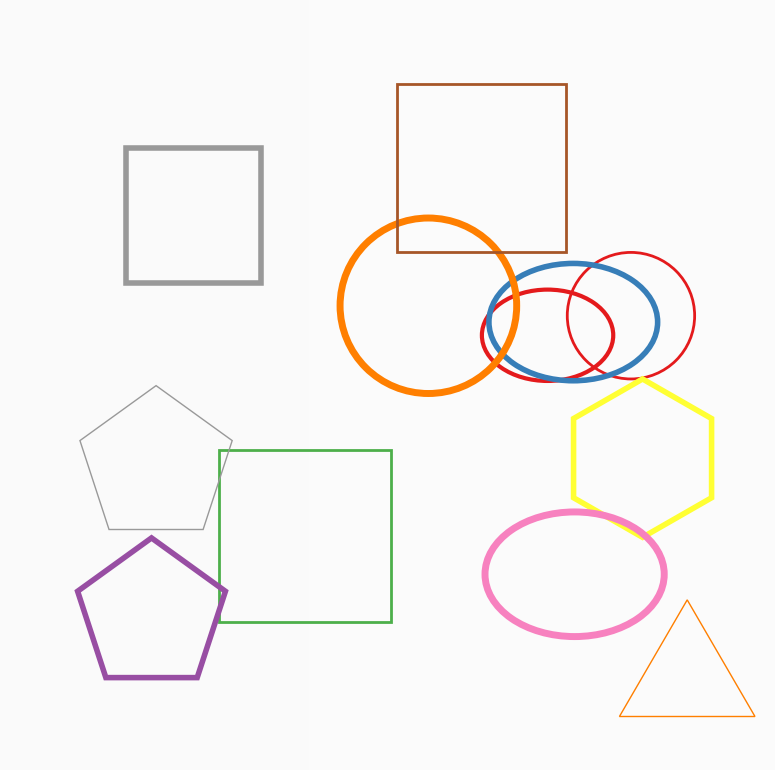[{"shape": "oval", "thickness": 1.5, "radius": 0.42, "center": [0.707, 0.565]}, {"shape": "circle", "thickness": 1, "radius": 0.41, "center": [0.814, 0.59]}, {"shape": "oval", "thickness": 2, "radius": 0.54, "center": [0.74, 0.582]}, {"shape": "square", "thickness": 1, "radius": 0.56, "center": [0.393, 0.304]}, {"shape": "pentagon", "thickness": 2, "radius": 0.5, "center": [0.196, 0.201]}, {"shape": "triangle", "thickness": 0.5, "radius": 0.5, "center": [0.887, 0.12]}, {"shape": "circle", "thickness": 2.5, "radius": 0.57, "center": [0.553, 0.603]}, {"shape": "hexagon", "thickness": 2, "radius": 0.51, "center": [0.829, 0.405]}, {"shape": "square", "thickness": 1, "radius": 0.55, "center": [0.622, 0.782]}, {"shape": "oval", "thickness": 2.5, "radius": 0.58, "center": [0.741, 0.254]}, {"shape": "square", "thickness": 2, "radius": 0.44, "center": [0.25, 0.72]}, {"shape": "pentagon", "thickness": 0.5, "radius": 0.52, "center": [0.201, 0.396]}]